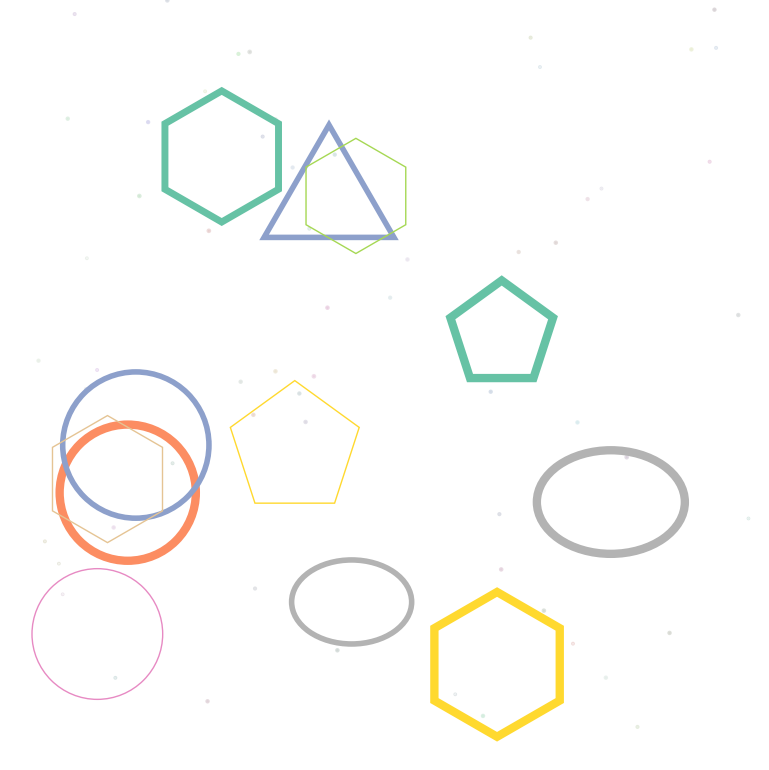[{"shape": "hexagon", "thickness": 2.5, "radius": 0.43, "center": [0.288, 0.797]}, {"shape": "pentagon", "thickness": 3, "radius": 0.35, "center": [0.652, 0.566]}, {"shape": "circle", "thickness": 3, "radius": 0.44, "center": [0.166, 0.36]}, {"shape": "triangle", "thickness": 2, "radius": 0.49, "center": [0.427, 0.74]}, {"shape": "circle", "thickness": 2, "radius": 0.47, "center": [0.176, 0.422]}, {"shape": "circle", "thickness": 0.5, "radius": 0.42, "center": [0.126, 0.177]}, {"shape": "hexagon", "thickness": 0.5, "radius": 0.37, "center": [0.462, 0.746]}, {"shape": "hexagon", "thickness": 3, "radius": 0.47, "center": [0.646, 0.137]}, {"shape": "pentagon", "thickness": 0.5, "radius": 0.44, "center": [0.383, 0.418]}, {"shape": "hexagon", "thickness": 0.5, "radius": 0.41, "center": [0.14, 0.378]}, {"shape": "oval", "thickness": 3, "radius": 0.48, "center": [0.793, 0.348]}, {"shape": "oval", "thickness": 2, "radius": 0.39, "center": [0.457, 0.218]}]